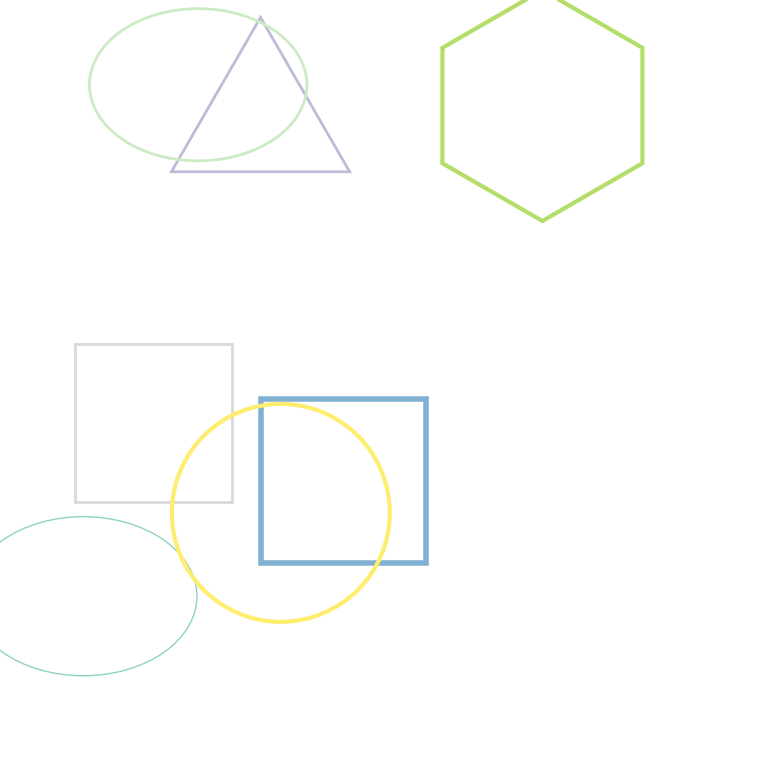[{"shape": "oval", "thickness": 0.5, "radius": 0.74, "center": [0.108, 0.226]}, {"shape": "triangle", "thickness": 1, "radius": 0.67, "center": [0.338, 0.844]}, {"shape": "square", "thickness": 2, "radius": 0.53, "center": [0.446, 0.375]}, {"shape": "hexagon", "thickness": 1.5, "radius": 0.75, "center": [0.704, 0.863]}, {"shape": "square", "thickness": 1, "radius": 0.51, "center": [0.199, 0.451]}, {"shape": "oval", "thickness": 1, "radius": 0.71, "center": [0.257, 0.89]}, {"shape": "circle", "thickness": 1.5, "radius": 0.71, "center": [0.365, 0.334]}]